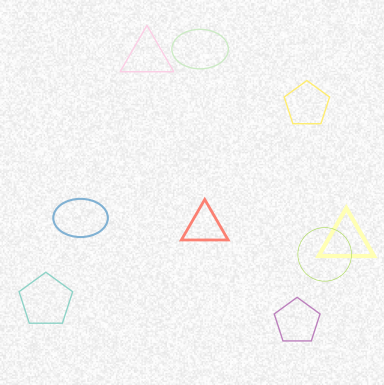[{"shape": "pentagon", "thickness": 1, "radius": 0.37, "center": [0.119, 0.22]}, {"shape": "triangle", "thickness": 3, "radius": 0.42, "center": [0.899, 0.377]}, {"shape": "triangle", "thickness": 2, "radius": 0.35, "center": [0.532, 0.412]}, {"shape": "oval", "thickness": 1.5, "radius": 0.35, "center": [0.209, 0.434]}, {"shape": "circle", "thickness": 0.5, "radius": 0.35, "center": [0.843, 0.339]}, {"shape": "triangle", "thickness": 1, "radius": 0.4, "center": [0.382, 0.854]}, {"shape": "pentagon", "thickness": 1, "radius": 0.31, "center": [0.772, 0.165]}, {"shape": "oval", "thickness": 1, "radius": 0.37, "center": [0.52, 0.873]}, {"shape": "pentagon", "thickness": 1, "radius": 0.31, "center": [0.797, 0.729]}]